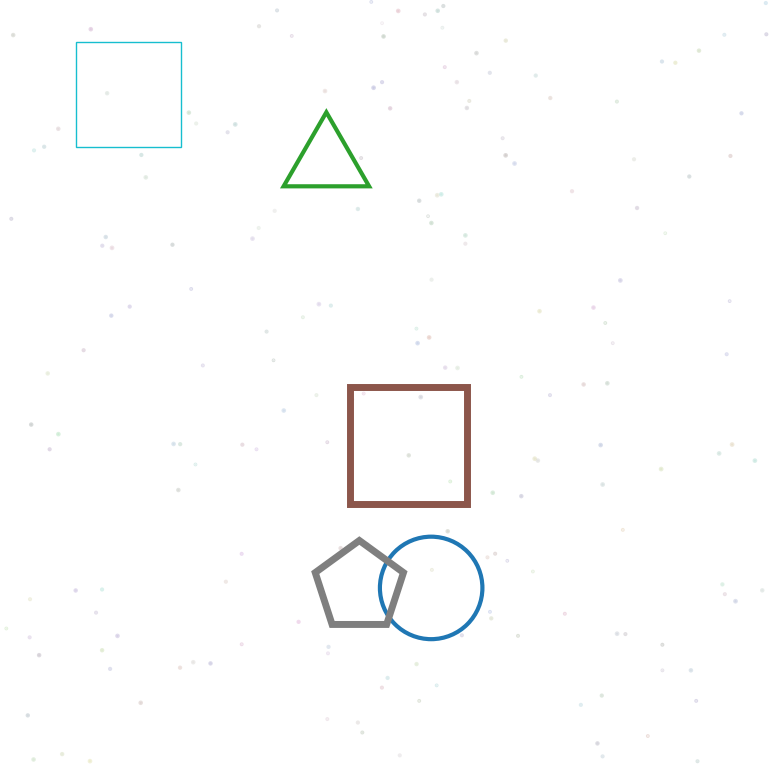[{"shape": "circle", "thickness": 1.5, "radius": 0.33, "center": [0.56, 0.236]}, {"shape": "triangle", "thickness": 1.5, "radius": 0.32, "center": [0.424, 0.79]}, {"shape": "square", "thickness": 2.5, "radius": 0.38, "center": [0.53, 0.422]}, {"shape": "pentagon", "thickness": 2.5, "radius": 0.3, "center": [0.467, 0.238]}, {"shape": "square", "thickness": 0.5, "radius": 0.34, "center": [0.167, 0.877]}]